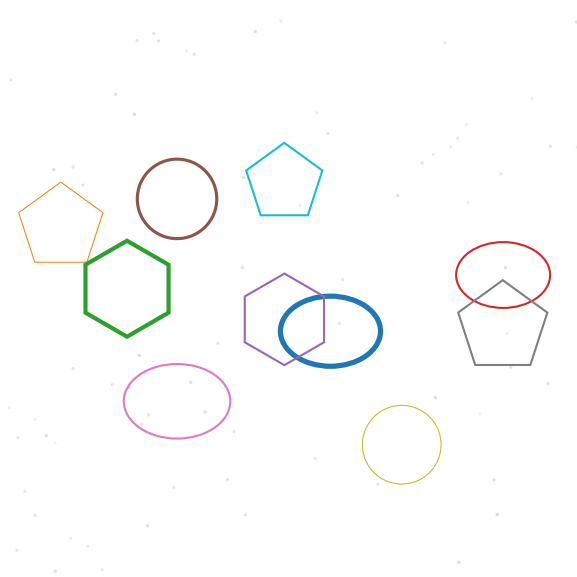[{"shape": "oval", "thickness": 2.5, "radius": 0.43, "center": [0.572, 0.426]}, {"shape": "pentagon", "thickness": 0.5, "radius": 0.38, "center": [0.105, 0.607]}, {"shape": "hexagon", "thickness": 2, "radius": 0.42, "center": [0.22, 0.499]}, {"shape": "oval", "thickness": 1, "radius": 0.41, "center": [0.871, 0.523]}, {"shape": "hexagon", "thickness": 1, "radius": 0.4, "center": [0.493, 0.446]}, {"shape": "circle", "thickness": 1.5, "radius": 0.34, "center": [0.307, 0.655]}, {"shape": "oval", "thickness": 1, "radius": 0.46, "center": [0.307, 0.304]}, {"shape": "pentagon", "thickness": 1, "radius": 0.41, "center": [0.871, 0.433]}, {"shape": "circle", "thickness": 0.5, "radius": 0.34, "center": [0.696, 0.229]}, {"shape": "pentagon", "thickness": 1, "radius": 0.35, "center": [0.492, 0.682]}]